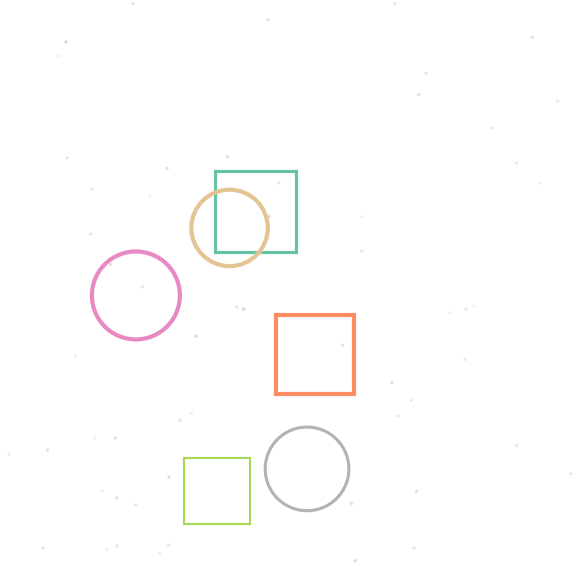[{"shape": "square", "thickness": 1.5, "radius": 0.35, "center": [0.442, 0.633]}, {"shape": "square", "thickness": 2, "radius": 0.34, "center": [0.545, 0.385]}, {"shape": "circle", "thickness": 2, "radius": 0.38, "center": [0.235, 0.488]}, {"shape": "square", "thickness": 1, "radius": 0.29, "center": [0.376, 0.149]}, {"shape": "circle", "thickness": 2, "radius": 0.33, "center": [0.398, 0.605]}, {"shape": "circle", "thickness": 1.5, "radius": 0.36, "center": [0.532, 0.187]}]